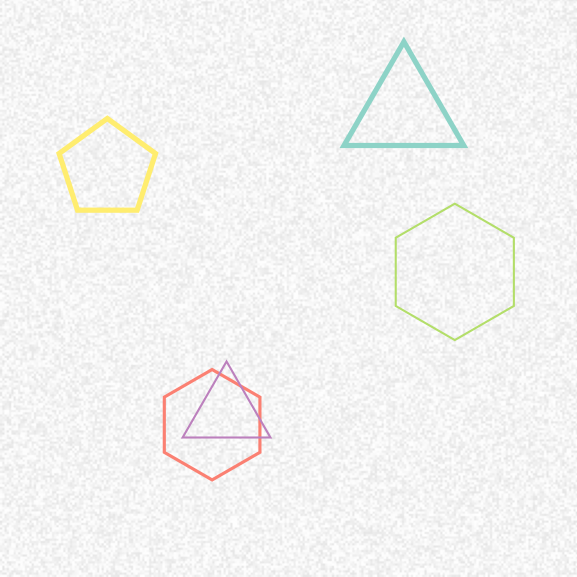[{"shape": "triangle", "thickness": 2.5, "radius": 0.6, "center": [0.699, 0.807]}, {"shape": "hexagon", "thickness": 1.5, "radius": 0.48, "center": [0.367, 0.264]}, {"shape": "hexagon", "thickness": 1, "radius": 0.59, "center": [0.788, 0.528]}, {"shape": "triangle", "thickness": 1, "radius": 0.44, "center": [0.392, 0.285]}, {"shape": "pentagon", "thickness": 2.5, "radius": 0.44, "center": [0.186, 0.706]}]